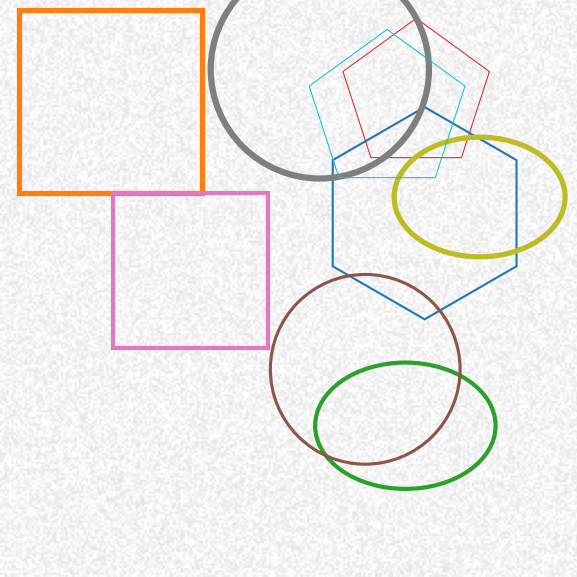[{"shape": "hexagon", "thickness": 1, "radius": 0.92, "center": [0.735, 0.63]}, {"shape": "square", "thickness": 2.5, "radius": 0.79, "center": [0.191, 0.824]}, {"shape": "oval", "thickness": 2, "radius": 0.78, "center": [0.702, 0.262]}, {"shape": "pentagon", "thickness": 0.5, "radius": 0.67, "center": [0.721, 0.834]}, {"shape": "circle", "thickness": 1.5, "radius": 0.82, "center": [0.632, 0.36]}, {"shape": "square", "thickness": 2, "radius": 0.67, "center": [0.33, 0.531]}, {"shape": "circle", "thickness": 3, "radius": 0.94, "center": [0.554, 0.879]}, {"shape": "oval", "thickness": 2.5, "radius": 0.74, "center": [0.83, 0.658]}, {"shape": "pentagon", "thickness": 0.5, "radius": 0.71, "center": [0.67, 0.806]}]